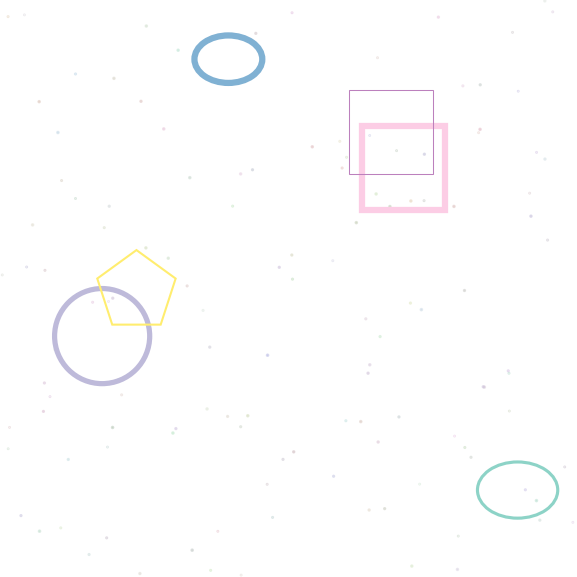[{"shape": "oval", "thickness": 1.5, "radius": 0.35, "center": [0.896, 0.151]}, {"shape": "circle", "thickness": 2.5, "radius": 0.41, "center": [0.177, 0.417]}, {"shape": "oval", "thickness": 3, "radius": 0.29, "center": [0.395, 0.897]}, {"shape": "square", "thickness": 3, "radius": 0.36, "center": [0.699, 0.708]}, {"shape": "square", "thickness": 0.5, "radius": 0.36, "center": [0.676, 0.771]}, {"shape": "pentagon", "thickness": 1, "radius": 0.36, "center": [0.236, 0.495]}]